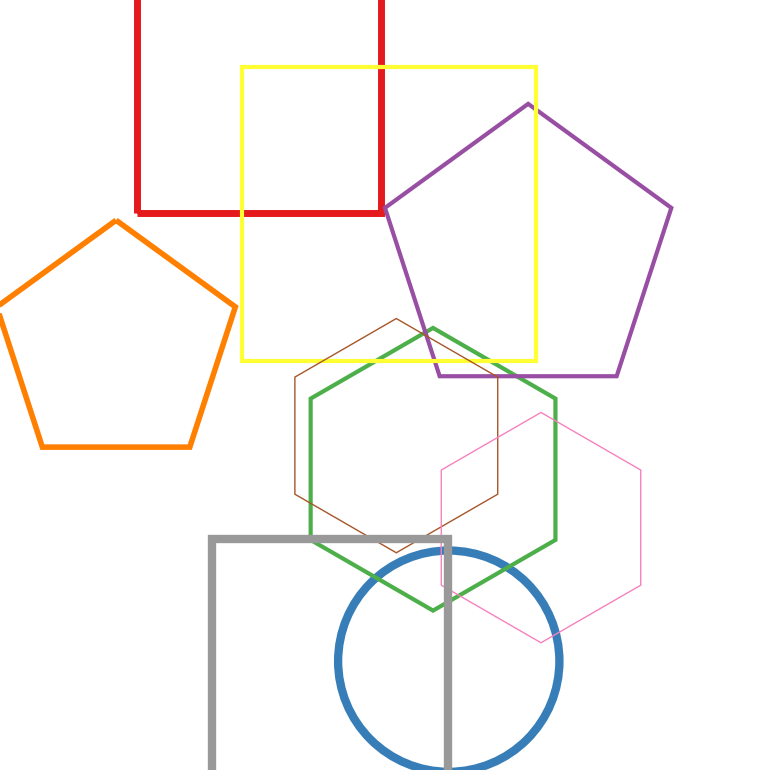[{"shape": "square", "thickness": 2.5, "radius": 0.79, "center": [0.336, 0.882]}, {"shape": "circle", "thickness": 3, "radius": 0.72, "center": [0.583, 0.141]}, {"shape": "hexagon", "thickness": 1.5, "radius": 0.92, "center": [0.562, 0.391]}, {"shape": "pentagon", "thickness": 1.5, "radius": 0.98, "center": [0.686, 0.67]}, {"shape": "pentagon", "thickness": 2, "radius": 0.81, "center": [0.151, 0.551]}, {"shape": "square", "thickness": 1.5, "radius": 0.95, "center": [0.505, 0.722]}, {"shape": "hexagon", "thickness": 0.5, "radius": 0.76, "center": [0.515, 0.434]}, {"shape": "hexagon", "thickness": 0.5, "radius": 0.75, "center": [0.703, 0.315]}, {"shape": "square", "thickness": 3, "radius": 0.77, "center": [0.429, 0.147]}]